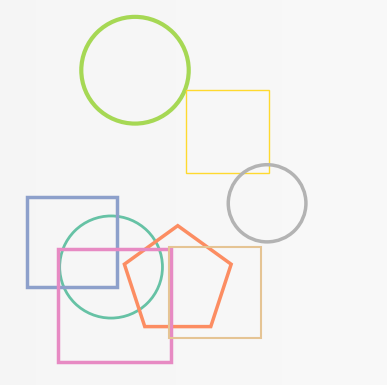[{"shape": "circle", "thickness": 2, "radius": 0.66, "center": [0.287, 0.306]}, {"shape": "pentagon", "thickness": 2.5, "radius": 0.72, "center": [0.459, 0.269]}, {"shape": "square", "thickness": 2.5, "radius": 0.58, "center": [0.187, 0.372]}, {"shape": "square", "thickness": 2.5, "radius": 0.73, "center": [0.295, 0.207]}, {"shape": "circle", "thickness": 3, "radius": 0.69, "center": [0.348, 0.818]}, {"shape": "square", "thickness": 1, "radius": 0.54, "center": [0.588, 0.658]}, {"shape": "square", "thickness": 1.5, "radius": 0.59, "center": [0.555, 0.24]}, {"shape": "circle", "thickness": 2.5, "radius": 0.5, "center": [0.689, 0.472]}]